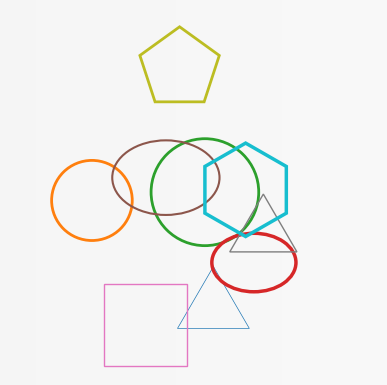[{"shape": "triangle", "thickness": 0.5, "radius": 0.54, "center": [0.551, 0.2]}, {"shape": "circle", "thickness": 2, "radius": 0.52, "center": [0.237, 0.479]}, {"shape": "circle", "thickness": 2, "radius": 0.69, "center": [0.529, 0.501]}, {"shape": "oval", "thickness": 2.5, "radius": 0.54, "center": [0.655, 0.318]}, {"shape": "oval", "thickness": 1.5, "radius": 0.69, "center": [0.428, 0.539]}, {"shape": "square", "thickness": 1, "radius": 0.53, "center": [0.376, 0.157]}, {"shape": "triangle", "thickness": 1, "radius": 0.5, "center": [0.68, 0.396]}, {"shape": "pentagon", "thickness": 2, "radius": 0.54, "center": [0.463, 0.823]}, {"shape": "hexagon", "thickness": 2.5, "radius": 0.61, "center": [0.634, 0.507]}]